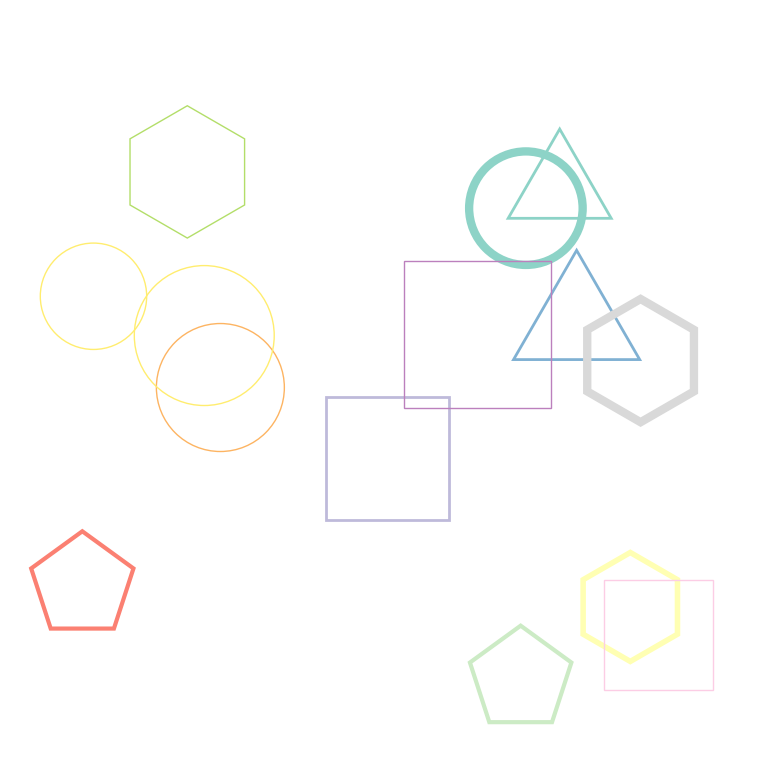[{"shape": "triangle", "thickness": 1, "radius": 0.39, "center": [0.727, 0.755]}, {"shape": "circle", "thickness": 3, "radius": 0.37, "center": [0.683, 0.73]}, {"shape": "hexagon", "thickness": 2, "radius": 0.35, "center": [0.819, 0.212]}, {"shape": "square", "thickness": 1, "radius": 0.4, "center": [0.503, 0.404]}, {"shape": "pentagon", "thickness": 1.5, "radius": 0.35, "center": [0.107, 0.24]}, {"shape": "triangle", "thickness": 1, "radius": 0.47, "center": [0.749, 0.58]}, {"shape": "circle", "thickness": 0.5, "radius": 0.42, "center": [0.286, 0.497]}, {"shape": "hexagon", "thickness": 0.5, "radius": 0.43, "center": [0.243, 0.777]}, {"shape": "square", "thickness": 0.5, "radius": 0.35, "center": [0.855, 0.175]}, {"shape": "hexagon", "thickness": 3, "radius": 0.4, "center": [0.832, 0.532]}, {"shape": "square", "thickness": 0.5, "radius": 0.48, "center": [0.62, 0.566]}, {"shape": "pentagon", "thickness": 1.5, "radius": 0.35, "center": [0.676, 0.118]}, {"shape": "circle", "thickness": 0.5, "radius": 0.45, "center": [0.265, 0.564]}, {"shape": "circle", "thickness": 0.5, "radius": 0.35, "center": [0.121, 0.615]}]